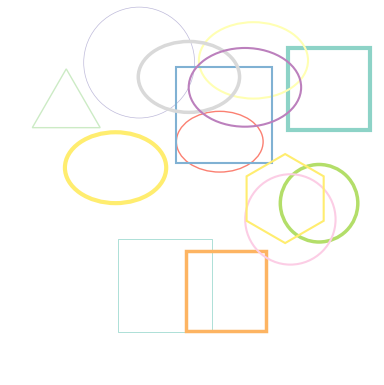[{"shape": "square", "thickness": 0.5, "radius": 0.61, "center": [0.428, 0.258]}, {"shape": "square", "thickness": 3, "radius": 0.53, "center": [0.855, 0.769]}, {"shape": "oval", "thickness": 1.5, "radius": 0.71, "center": [0.658, 0.843]}, {"shape": "circle", "thickness": 0.5, "radius": 0.72, "center": [0.361, 0.837]}, {"shape": "oval", "thickness": 1, "radius": 0.56, "center": [0.571, 0.632]}, {"shape": "square", "thickness": 1.5, "radius": 0.62, "center": [0.582, 0.701]}, {"shape": "square", "thickness": 2.5, "radius": 0.52, "center": [0.587, 0.244]}, {"shape": "circle", "thickness": 2.5, "radius": 0.5, "center": [0.829, 0.472]}, {"shape": "circle", "thickness": 1.5, "radius": 0.59, "center": [0.754, 0.43]}, {"shape": "oval", "thickness": 2.5, "radius": 0.66, "center": [0.491, 0.8]}, {"shape": "oval", "thickness": 1.5, "radius": 0.73, "center": [0.636, 0.773]}, {"shape": "triangle", "thickness": 1, "radius": 0.51, "center": [0.172, 0.719]}, {"shape": "oval", "thickness": 3, "radius": 0.66, "center": [0.3, 0.564]}, {"shape": "hexagon", "thickness": 1.5, "radius": 0.58, "center": [0.741, 0.484]}]